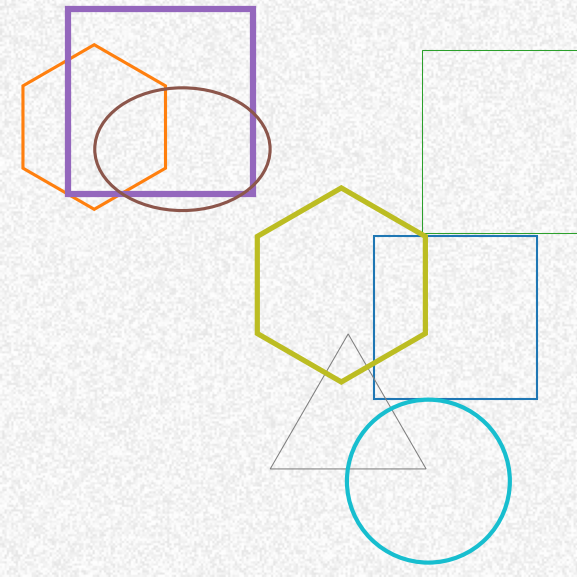[{"shape": "square", "thickness": 1, "radius": 0.7, "center": [0.789, 0.449]}, {"shape": "hexagon", "thickness": 1.5, "radius": 0.71, "center": [0.163, 0.779]}, {"shape": "square", "thickness": 0.5, "radius": 0.8, "center": [0.89, 0.754]}, {"shape": "square", "thickness": 3, "radius": 0.8, "center": [0.278, 0.824]}, {"shape": "oval", "thickness": 1.5, "radius": 0.76, "center": [0.316, 0.741]}, {"shape": "triangle", "thickness": 0.5, "radius": 0.78, "center": [0.603, 0.265]}, {"shape": "hexagon", "thickness": 2.5, "radius": 0.84, "center": [0.591, 0.506]}, {"shape": "circle", "thickness": 2, "radius": 0.71, "center": [0.742, 0.166]}]